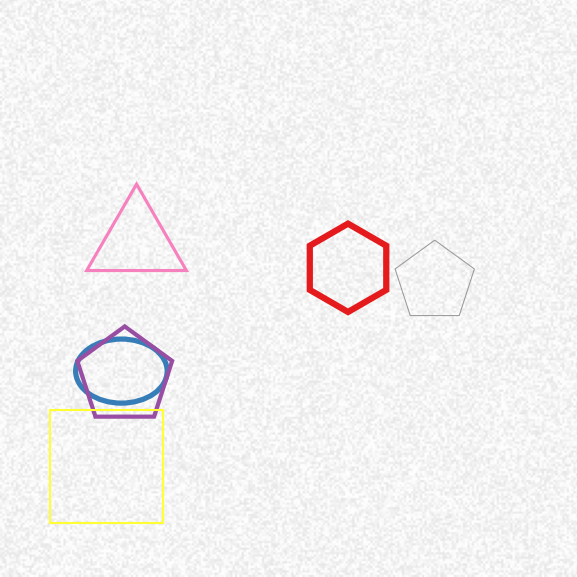[{"shape": "hexagon", "thickness": 3, "radius": 0.38, "center": [0.603, 0.535]}, {"shape": "oval", "thickness": 2.5, "radius": 0.4, "center": [0.21, 0.357]}, {"shape": "pentagon", "thickness": 2, "radius": 0.43, "center": [0.216, 0.348]}, {"shape": "square", "thickness": 1, "radius": 0.49, "center": [0.184, 0.191]}, {"shape": "triangle", "thickness": 1.5, "radius": 0.5, "center": [0.236, 0.581]}, {"shape": "pentagon", "thickness": 0.5, "radius": 0.36, "center": [0.753, 0.511]}]